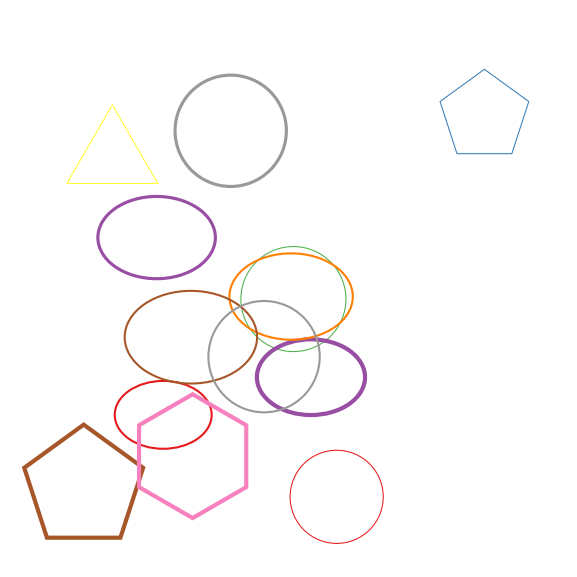[{"shape": "oval", "thickness": 1, "radius": 0.42, "center": [0.283, 0.281]}, {"shape": "circle", "thickness": 0.5, "radius": 0.4, "center": [0.583, 0.139]}, {"shape": "pentagon", "thickness": 0.5, "radius": 0.4, "center": [0.839, 0.798]}, {"shape": "circle", "thickness": 0.5, "radius": 0.45, "center": [0.508, 0.481]}, {"shape": "oval", "thickness": 1.5, "radius": 0.51, "center": [0.271, 0.588]}, {"shape": "oval", "thickness": 2, "radius": 0.47, "center": [0.538, 0.346]}, {"shape": "oval", "thickness": 1, "radius": 0.53, "center": [0.504, 0.486]}, {"shape": "triangle", "thickness": 0.5, "radius": 0.45, "center": [0.194, 0.727]}, {"shape": "oval", "thickness": 1, "radius": 0.57, "center": [0.331, 0.415]}, {"shape": "pentagon", "thickness": 2, "radius": 0.54, "center": [0.145, 0.156]}, {"shape": "hexagon", "thickness": 2, "radius": 0.54, "center": [0.334, 0.209]}, {"shape": "circle", "thickness": 1.5, "radius": 0.48, "center": [0.399, 0.773]}, {"shape": "circle", "thickness": 1, "radius": 0.48, "center": [0.457, 0.382]}]